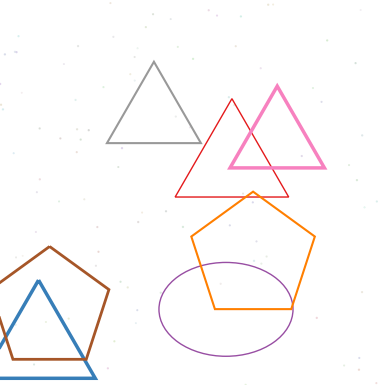[{"shape": "triangle", "thickness": 1, "radius": 0.85, "center": [0.602, 0.573]}, {"shape": "triangle", "thickness": 2.5, "radius": 0.85, "center": [0.1, 0.102]}, {"shape": "oval", "thickness": 1, "radius": 0.87, "center": [0.587, 0.196]}, {"shape": "pentagon", "thickness": 1.5, "radius": 0.84, "center": [0.657, 0.334]}, {"shape": "pentagon", "thickness": 2, "radius": 0.81, "center": [0.129, 0.198]}, {"shape": "triangle", "thickness": 2.5, "radius": 0.71, "center": [0.72, 0.635]}, {"shape": "triangle", "thickness": 1.5, "radius": 0.7, "center": [0.4, 0.699]}]